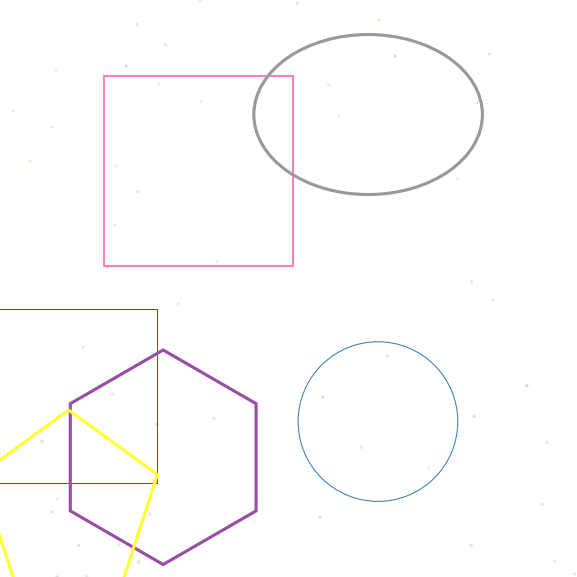[{"shape": "square", "thickness": 0.5, "radius": 0.75, "center": [0.122, 0.313]}, {"shape": "circle", "thickness": 0.5, "radius": 0.69, "center": [0.654, 0.269]}, {"shape": "hexagon", "thickness": 1.5, "radius": 0.93, "center": [0.283, 0.207]}, {"shape": "pentagon", "thickness": 1.5, "radius": 0.81, "center": [0.119, 0.127]}, {"shape": "square", "thickness": 1, "radius": 0.82, "center": [0.344, 0.703]}, {"shape": "oval", "thickness": 1.5, "radius": 0.99, "center": [0.637, 0.801]}]